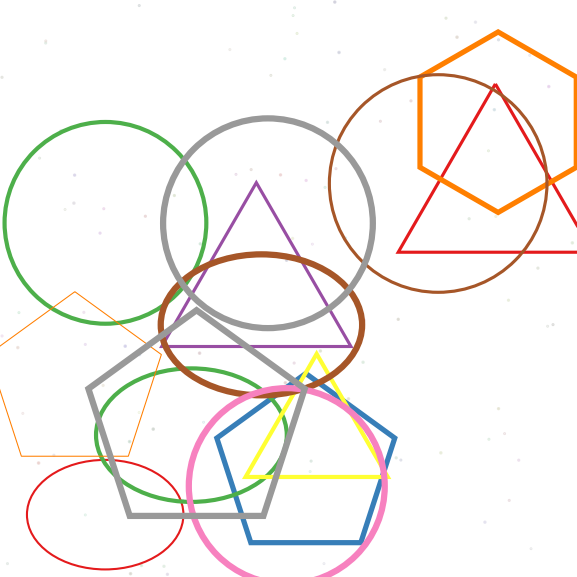[{"shape": "triangle", "thickness": 1.5, "radius": 0.97, "center": [0.858, 0.66]}, {"shape": "oval", "thickness": 1, "radius": 0.68, "center": [0.182, 0.108]}, {"shape": "pentagon", "thickness": 2.5, "radius": 0.81, "center": [0.53, 0.19]}, {"shape": "circle", "thickness": 2, "radius": 0.87, "center": [0.183, 0.613]}, {"shape": "oval", "thickness": 2, "radius": 0.83, "center": [0.331, 0.246]}, {"shape": "triangle", "thickness": 1.5, "radius": 0.95, "center": [0.444, 0.494]}, {"shape": "hexagon", "thickness": 2.5, "radius": 0.78, "center": [0.863, 0.788]}, {"shape": "pentagon", "thickness": 0.5, "radius": 0.79, "center": [0.13, 0.337]}, {"shape": "triangle", "thickness": 2, "radius": 0.71, "center": [0.548, 0.244]}, {"shape": "circle", "thickness": 1.5, "radius": 0.94, "center": [0.759, 0.681]}, {"shape": "oval", "thickness": 3, "radius": 0.87, "center": [0.453, 0.437]}, {"shape": "circle", "thickness": 3, "radius": 0.85, "center": [0.497, 0.157]}, {"shape": "pentagon", "thickness": 3, "radius": 0.98, "center": [0.34, 0.265]}, {"shape": "circle", "thickness": 3, "radius": 0.91, "center": [0.464, 0.613]}]